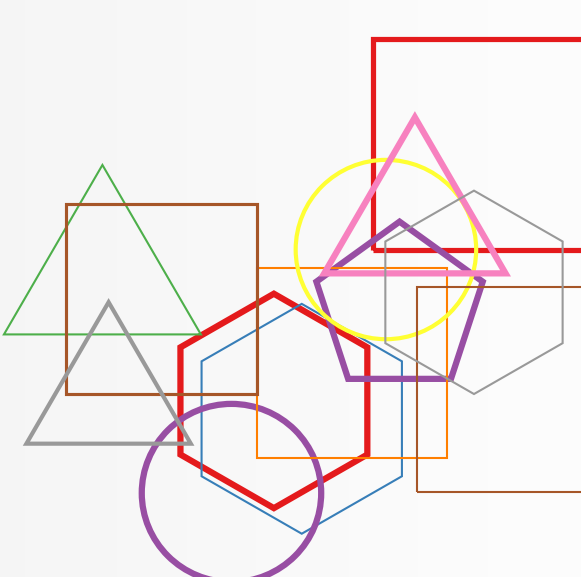[{"shape": "hexagon", "thickness": 3, "radius": 0.93, "center": [0.471, 0.305]}, {"shape": "square", "thickness": 2.5, "radius": 0.91, "center": [0.824, 0.749]}, {"shape": "hexagon", "thickness": 1, "radius": 1.0, "center": [0.519, 0.274]}, {"shape": "triangle", "thickness": 1, "radius": 0.98, "center": [0.176, 0.518]}, {"shape": "circle", "thickness": 3, "radius": 0.77, "center": [0.398, 0.145]}, {"shape": "pentagon", "thickness": 3, "radius": 0.75, "center": [0.687, 0.465]}, {"shape": "square", "thickness": 1, "radius": 0.82, "center": [0.606, 0.371]}, {"shape": "circle", "thickness": 2, "radius": 0.78, "center": [0.664, 0.567]}, {"shape": "square", "thickness": 1, "radius": 0.89, "center": [0.896, 0.324]}, {"shape": "square", "thickness": 1.5, "radius": 0.82, "center": [0.278, 0.482]}, {"shape": "triangle", "thickness": 3, "radius": 0.9, "center": [0.714, 0.616]}, {"shape": "triangle", "thickness": 2, "radius": 0.82, "center": [0.187, 0.313]}, {"shape": "hexagon", "thickness": 1, "radius": 0.88, "center": [0.815, 0.493]}]